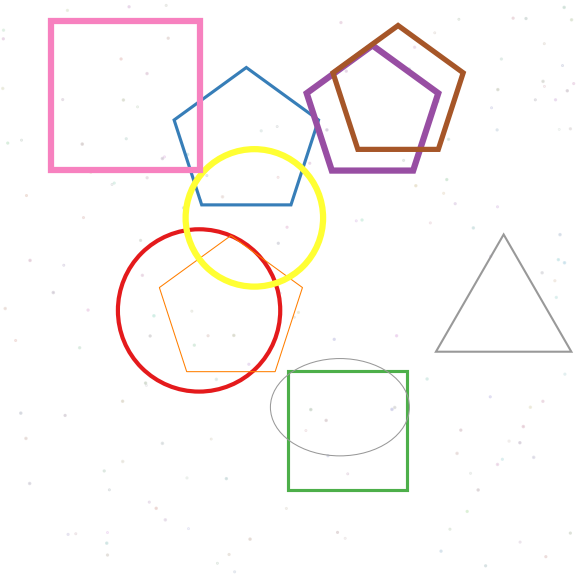[{"shape": "circle", "thickness": 2, "radius": 0.7, "center": [0.345, 0.462]}, {"shape": "pentagon", "thickness": 1.5, "radius": 0.66, "center": [0.427, 0.751]}, {"shape": "square", "thickness": 1.5, "radius": 0.51, "center": [0.602, 0.253]}, {"shape": "pentagon", "thickness": 3, "radius": 0.6, "center": [0.645, 0.801]}, {"shape": "pentagon", "thickness": 0.5, "radius": 0.65, "center": [0.4, 0.461]}, {"shape": "circle", "thickness": 3, "radius": 0.6, "center": [0.44, 0.622]}, {"shape": "pentagon", "thickness": 2.5, "radius": 0.59, "center": [0.689, 0.836]}, {"shape": "square", "thickness": 3, "radius": 0.64, "center": [0.217, 0.834]}, {"shape": "triangle", "thickness": 1, "radius": 0.68, "center": [0.872, 0.458]}, {"shape": "oval", "thickness": 0.5, "radius": 0.6, "center": [0.589, 0.294]}]